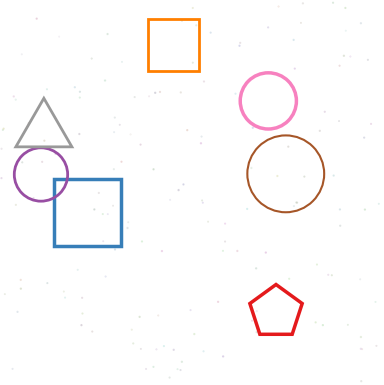[{"shape": "pentagon", "thickness": 2.5, "radius": 0.36, "center": [0.717, 0.19]}, {"shape": "square", "thickness": 2.5, "radius": 0.44, "center": [0.228, 0.447]}, {"shape": "circle", "thickness": 2, "radius": 0.35, "center": [0.106, 0.547]}, {"shape": "square", "thickness": 2, "radius": 0.34, "center": [0.451, 0.884]}, {"shape": "circle", "thickness": 1.5, "radius": 0.5, "center": [0.742, 0.548]}, {"shape": "circle", "thickness": 2.5, "radius": 0.36, "center": [0.697, 0.738]}, {"shape": "triangle", "thickness": 2, "radius": 0.42, "center": [0.114, 0.661]}]